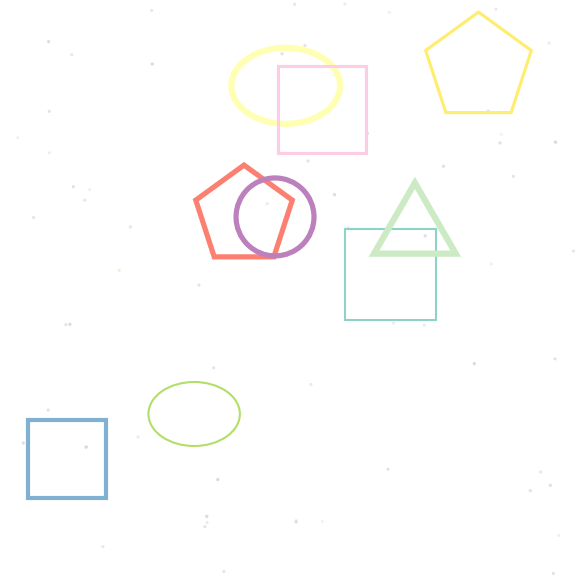[{"shape": "square", "thickness": 1, "radius": 0.4, "center": [0.676, 0.524]}, {"shape": "oval", "thickness": 3, "radius": 0.47, "center": [0.495, 0.851]}, {"shape": "pentagon", "thickness": 2.5, "radius": 0.44, "center": [0.423, 0.625]}, {"shape": "square", "thickness": 2, "radius": 0.34, "center": [0.116, 0.204]}, {"shape": "oval", "thickness": 1, "radius": 0.4, "center": [0.336, 0.282]}, {"shape": "square", "thickness": 1.5, "radius": 0.38, "center": [0.558, 0.81]}, {"shape": "circle", "thickness": 2.5, "radius": 0.34, "center": [0.476, 0.624]}, {"shape": "triangle", "thickness": 3, "radius": 0.41, "center": [0.718, 0.601]}, {"shape": "pentagon", "thickness": 1.5, "radius": 0.48, "center": [0.829, 0.882]}]